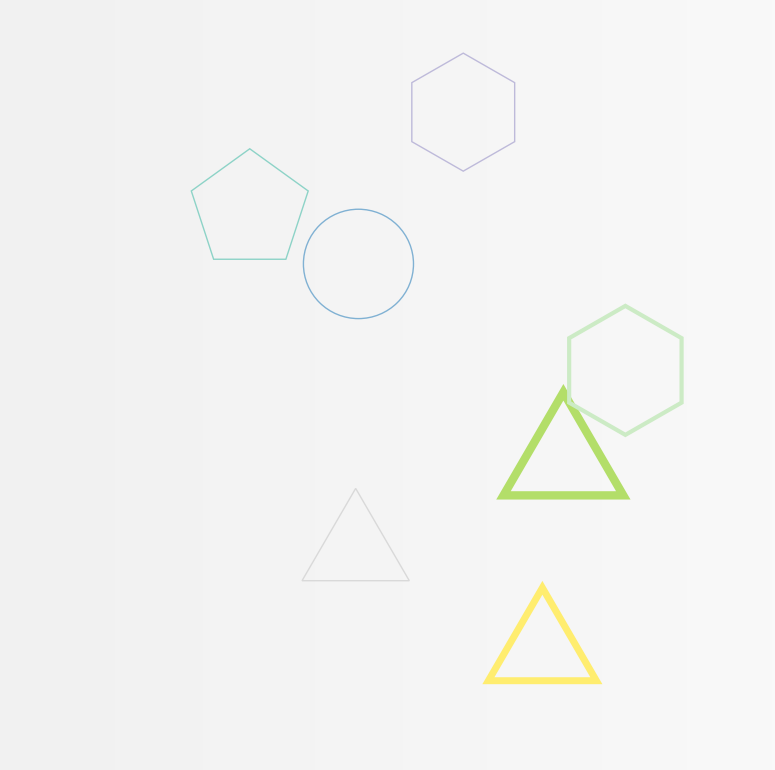[{"shape": "pentagon", "thickness": 0.5, "radius": 0.4, "center": [0.322, 0.727]}, {"shape": "hexagon", "thickness": 0.5, "radius": 0.38, "center": [0.598, 0.854]}, {"shape": "circle", "thickness": 0.5, "radius": 0.36, "center": [0.463, 0.657]}, {"shape": "triangle", "thickness": 3, "radius": 0.45, "center": [0.727, 0.401]}, {"shape": "triangle", "thickness": 0.5, "radius": 0.4, "center": [0.459, 0.286]}, {"shape": "hexagon", "thickness": 1.5, "radius": 0.42, "center": [0.807, 0.519]}, {"shape": "triangle", "thickness": 2.5, "radius": 0.4, "center": [0.7, 0.156]}]